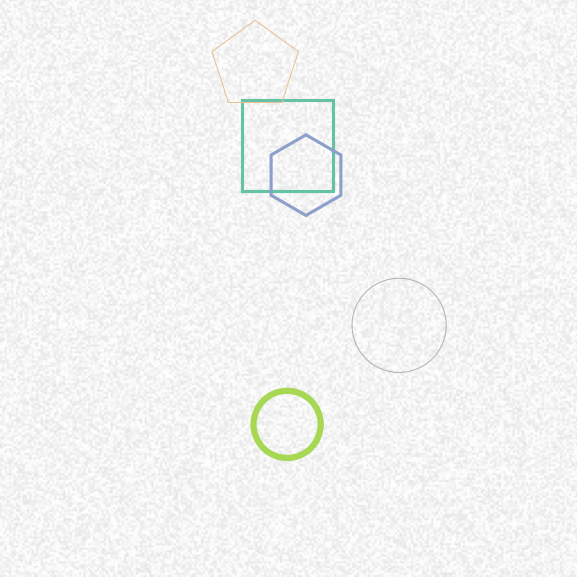[{"shape": "square", "thickness": 1.5, "radius": 0.39, "center": [0.497, 0.747]}, {"shape": "hexagon", "thickness": 1.5, "radius": 0.35, "center": [0.53, 0.696]}, {"shape": "circle", "thickness": 3, "radius": 0.29, "center": [0.497, 0.264]}, {"shape": "pentagon", "thickness": 0.5, "radius": 0.39, "center": [0.442, 0.885]}, {"shape": "circle", "thickness": 0.5, "radius": 0.41, "center": [0.691, 0.436]}]